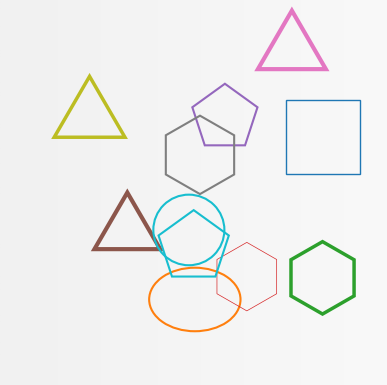[{"shape": "square", "thickness": 1, "radius": 0.48, "center": [0.834, 0.644]}, {"shape": "oval", "thickness": 1.5, "radius": 0.59, "center": [0.503, 0.222]}, {"shape": "hexagon", "thickness": 2.5, "radius": 0.47, "center": [0.832, 0.278]}, {"shape": "hexagon", "thickness": 0.5, "radius": 0.44, "center": [0.637, 0.281]}, {"shape": "pentagon", "thickness": 1.5, "radius": 0.44, "center": [0.58, 0.694]}, {"shape": "triangle", "thickness": 3, "radius": 0.49, "center": [0.329, 0.402]}, {"shape": "triangle", "thickness": 3, "radius": 0.51, "center": [0.753, 0.871]}, {"shape": "hexagon", "thickness": 1.5, "radius": 0.51, "center": [0.516, 0.598]}, {"shape": "triangle", "thickness": 2.5, "radius": 0.53, "center": [0.231, 0.696]}, {"shape": "circle", "thickness": 1.5, "radius": 0.46, "center": [0.487, 0.403]}, {"shape": "pentagon", "thickness": 1.5, "radius": 0.48, "center": [0.5, 0.359]}]